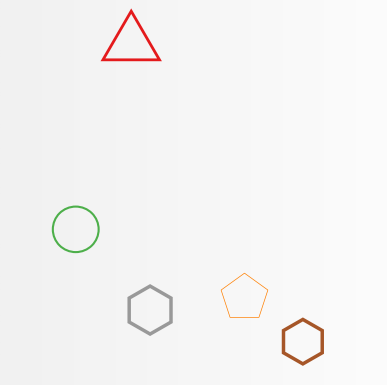[{"shape": "triangle", "thickness": 2, "radius": 0.42, "center": [0.339, 0.887]}, {"shape": "circle", "thickness": 1.5, "radius": 0.3, "center": [0.195, 0.404]}, {"shape": "pentagon", "thickness": 0.5, "radius": 0.32, "center": [0.631, 0.227]}, {"shape": "hexagon", "thickness": 2.5, "radius": 0.29, "center": [0.782, 0.113]}, {"shape": "hexagon", "thickness": 2.5, "radius": 0.31, "center": [0.387, 0.195]}]